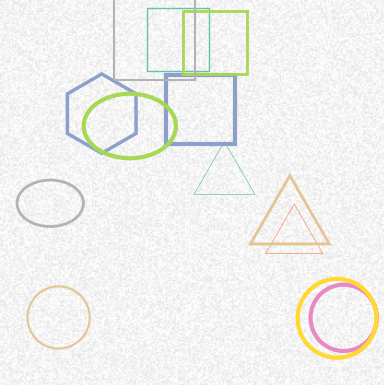[{"shape": "triangle", "thickness": 0.5, "radius": 0.46, "center": [0.583, 0.541]}, {"shape": "square", "thickness": 1, "radius": 0.41, "center": [0.462, 0.897]}, {"shape": "triangle", "thickness": 0.5, "radius": 0.43, "center": [0.764, 0.384]}, {"shape": "hexagon", "thickness": 2.5, "radius": 0.51, "center": [0.264, 0.705]}, {"shape": "square", "thickness": 3, "radius": 0.45, "center": [0.521, 0.716]}, {"shape": "circle", "thickness": 3, "radius": 0.43, "center": [0.893, 0.174]}, {"shape": "oval", "thickness": 3, "radius": 0.6, "center": [0.337, 0.673]}, {"shape": "square", "thickness": 2, "radius": 0.41, "center": [0.559, 0.89]}, {"shape": "circle", "thickness": 3, "radius": 0.51, "center": [0.875, 0.173]}, {"shape": "triangle", "thickness": 2, "radius": 0.59, "center": [0.753, 0.426]}, {"shape": "circle", "thickness": 1.5, "radius": 0.4, "center": [0.152, 0.175]}, {"shape": "oval", "thickness": 2, "radius": 0.43, "center": [0.13, 0.472]}, {"shape": "square", "thickness": 1.5, "radius": 0.53, "center": [0.401, 0.898]}]